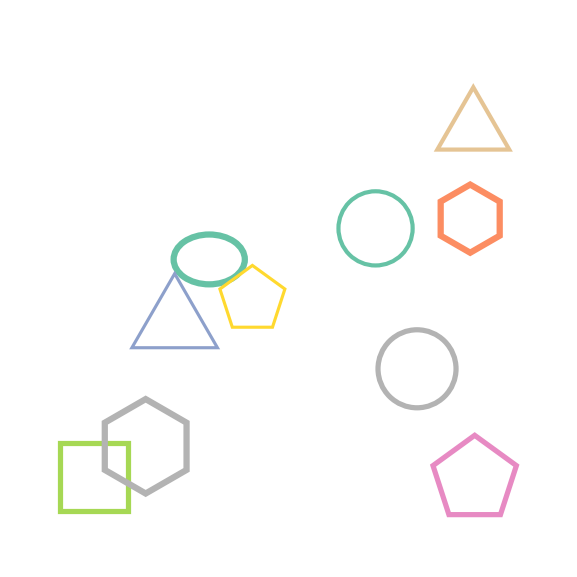[{"shape": "circle", "thickness": 2, "radius": 0.32, "center": [0.65, 0.604]}, {"shape": "oval", "thickness": 3, "radius": 0.31, "center": [0.362, 0.55]}, {"shape": "hexagon", "thickness": 3, "radius": 0.3, "center": [0.814, 0.621]}, {"shape": "triangle", "thickness": 1.5, "radius": 0.43, "center": [0.302, 0.44]}, {"shape": "pentagon", "thickness": 2.5, "radius": 0.38, "center": [0.822, 0.169]}, {"shape": "square", "thickness": 2.5, "radius": 0.29, "center": [0.162, 0.173]}, {"shape": "pentagon", "thickness": 1.5, "radius": 0.3, "center": [0.437, 0.48]}, {"shape": "triangle", "thickness": 2, "radius": 0.36, "center": [0.82, 0.776]}, {"shape": "circle", "thickness": 2.5, "radius": 0.34, "center": [0.722, 0.361]}, {"shape": "hexagon", "thickness": 3, "radius": 0.41, "center": [0.252, 0.226]}]